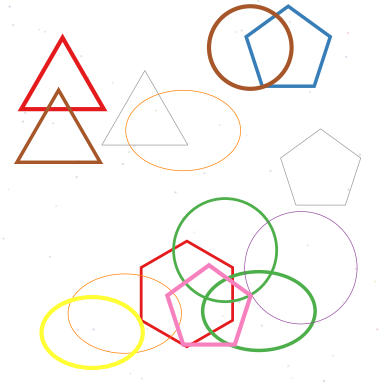[{"shape": "hexagon", "thickness": 2, "radius": 0.69, "center": [0.485, 0.237]}, {"shape": "triangle", "thickness": 3, "radius": 0.62, "center": [0.162, 0.778]}, {"shape": "pentagon", "thickness": 2.5, "radius": 0.57, "center": [0.749, 0.869]}, {"shape": "circle", "thickness": 2, "radius": 0.67, "center": [0.585, 0.35]}, {"shape": "oval", "thickness": 2.5, "radius": 0.73, "center": [0.672, 0.192]}, {"shape": "circle", "thickness": 0.5, "radius": 0.73, "center": [0.782, 0.305]}, {"shape": "oval", "thickness": 0.5, "radius": 0.75, "center": [0.476, 0.661]}, {"shape": "oval", "thickness": 0.5, "radius": 0.74, "center": [0.324, 0.185]}, {"shape": "oval", "thickness": 3, "radius": 0.66, "center": [0.239, 0.136]}, {"shape": "triangle", "thickness": 2.5, "radius": 0.62, "center": [0.152, 0.641]}, {"shape": "circle", "thickness": 3, "radius": 0.54, "center": [0.65, 0.877]}, {"shape": "pentagon", "thickness": 3, "radius": 0.57, "center": [0.543, 0.197]}, {"shape": "triangle", "thickness": 0.5, "radius": 0.65, "center": [0.376, 0.688]}, {"shape": "pentagon", "thickness": 0.5, "radius": 0.55, "center": [0.833, 0.556]}]